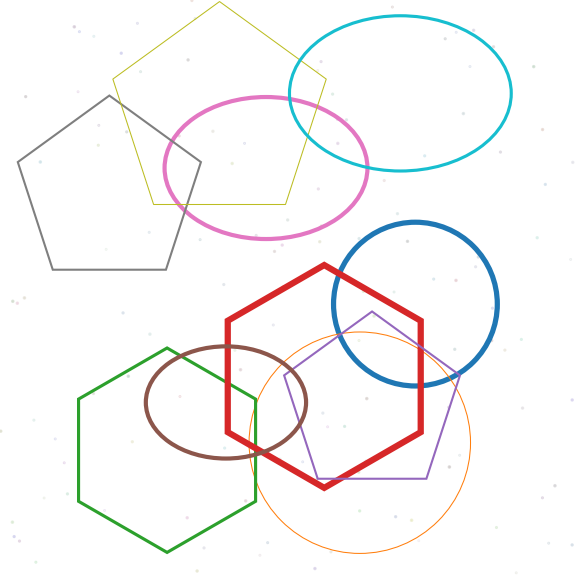[{"shape": "circle", "thickness": 2.5, "radius": 0.71, "center": [0.719, 0.473]}, {"shape": "circle", "thickness": 0.5, "radius": 0.96, "center": [0.623, 0.233]}, {"shape": "hexagon", "thickness": 1.5, "radius": 0.88, "center": [0.289, 0.22]}, {"shape": "hexagon", "thickness": 3, "radius": 0.96, "center": [0.561, 0.347]}, {"shape": "pentagon", "thickness": 1, "radius": 0.8, "center": [0.644, 0.3]}, {"shape": "oval", "thickness": 2, "radius": 0.69, "center": [0.391, 0.302]}, {"shape": "oval", "thickness": 2, "radius": 0.88, "center": [0.461, 0.708]}, {"shape": "pentagon", "thickness": 1, "radius": 0.83, "center": [0.189, 0.667]}, {"shape": "pentagon", "thickness": 0.5, "radius": 0.97, "center": [0.38, 0.802]}, {"shape": "oval", "thickness": 1.5, "radius": 0.96, "center": [0.693, 0.837]}]